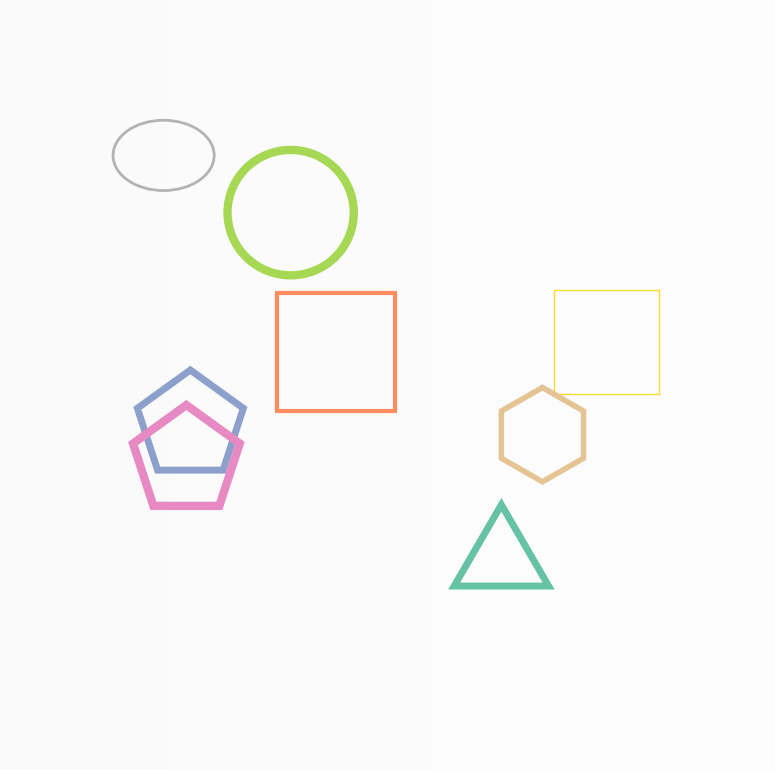[{"shape": "triangle", "thickness": 2.5, "radius": 0.35, "center": [0.647, 0.274]}, {"shape": "square", "thickness": 1.5, "radius": 0.38, "center": [0.433, 0.543]}, {"shape": "pentagon", "thickness": 2.5, "radius": 0.36, "center": [0.246, 0.448]}, {"shape": "pentagon", "thickness": 3, "radius": 0.36, "center": [0.24, 0.402]}, {"shape": "circle", "thickness": 3, "radius": 0.41, "center": [0.375, 0.724]}, {"shape": "square", "thickness": 0.5, "radius": 0.34, "center": [0.783, 0.556]}, {"shape": "hexagon", "thickness": 2, "radius": 0.31, "center": [0.7, 0.436]}, {"shape": "oval", "thickness": 1, "radius": 0.33, "center": [0.211, 0.798]}]